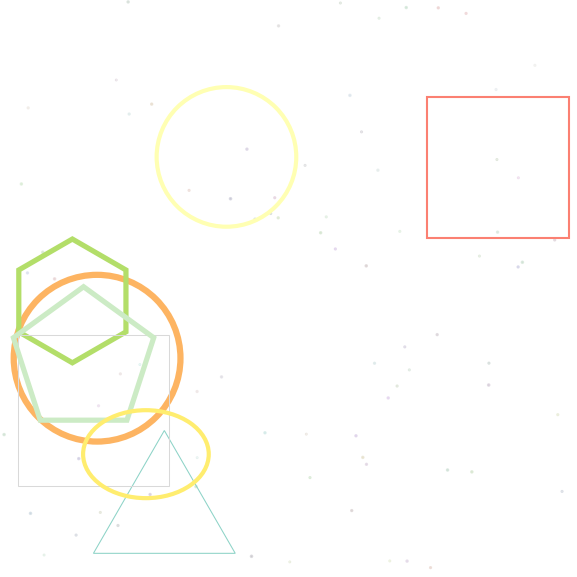[{"shape": "triangle", "thickness": 0.5, "radius": 0.71, "center": [0.285, 0.112]}, {"shape": "circle", "thickness": 2, "radius": 0.6, "center": [0.392, 0.727]}, {"shape": "square", "thickness": 1, "radius": 0.61, "center": [0.862, 0.709]}, {"shape": "circle", "thickness": 3, "radius": 0.72, "center": [0.168, 0.379]}, {"shape": "hexagon", "thickness": 2.5, "radius": 0.54, "center": [0.125, 0.478]}, {"shape": "square", "thickness": 0.5, "radius": 0.65, "center": [0.162, 0.288]}, {"shape": "pentagon", "thickness": 2.5, "radius": 0.64, "center": [0.145, 0.375]}, {"shape": "oval", "thickness": 2, "radius": 0.54, "center": [0.253, 0.213]}]